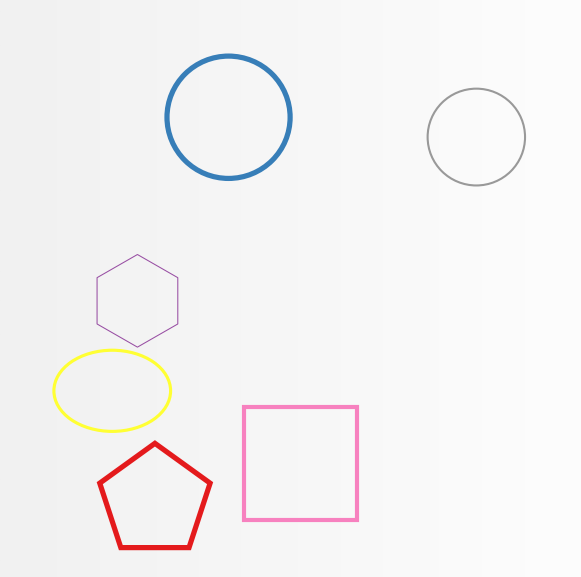[{"shape": "pentagon", "thickness": 2.5, "radius": 0.5, "center": [0.267, 0.132]}, {"shape": "circle", "thickness": 2.5, "radius": 0.53, "center": [0.393, 0.796]}, {"shape": "hexagon", "thickness": 0.5, "radius": 0.4, "center": [0.236, 0.478]}, {"shape": "oval", "thickness": 1.5, "radius": 0.5, "center": [0.193, 0.322]}, {"shape": "square", "thickness": 2, "radius": 0.49, "center": [0.517, 0.197]}, {"shape": "circle", "thickness": 1, "radius": 0.42, "center": [0.819, 0.762]}]